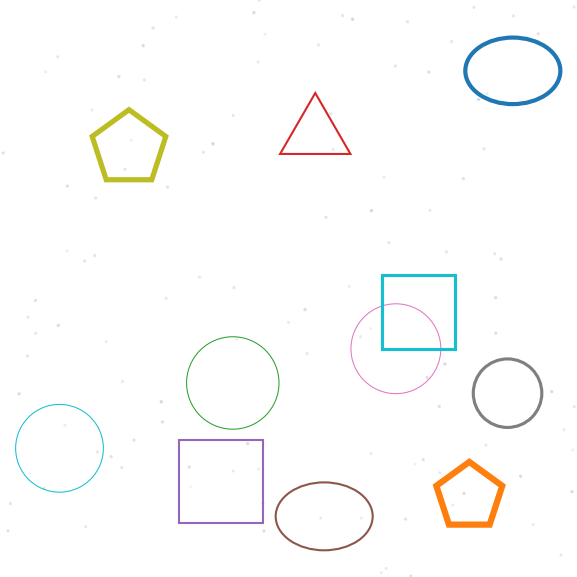[{"shape": "oval", "thickness": 2, "radius": 0.41, "center": [0.888, 0.876]}, {"shape": "pentagon", "thickness": 3, "radius": 0.3, "center": [0.813, 0.139]}, {"shape": "circle", "thickness": 0.5, "radius": 0.4, "center": [0.403, 0.336]}, {"shape": "triangle", "thickness": 1, "radius": 0.35, "center": [0.546, 0.768]}, {"shape": "square", "thickness": 1, "radius": 0.36, "center": [0.383, 0.165]}, {"shape": "oval", "thickness": 1, "radius": 0.42, "center": [0.561, 0.105]}, {"shape": "circle", "thickness": 0.5, "radius": 0.39, "center": [0.686, 0.395]}, {"shape": "circle", "thickness": 1.5, "radius": 0.3, "center": [0.879, 0.318]}, {"shape": "pentagon", "thickness": 2.5, "radius": 0.34, "center": [0.223, 0.742]}, {"shape": "square", "thickness": 1.5, "radius": 0.32, "center": [0.724, 0.459]}, {"shape": "circle", "thickness": 0.5, "radius": 0.38, "center": [0.103, 0.223]}]